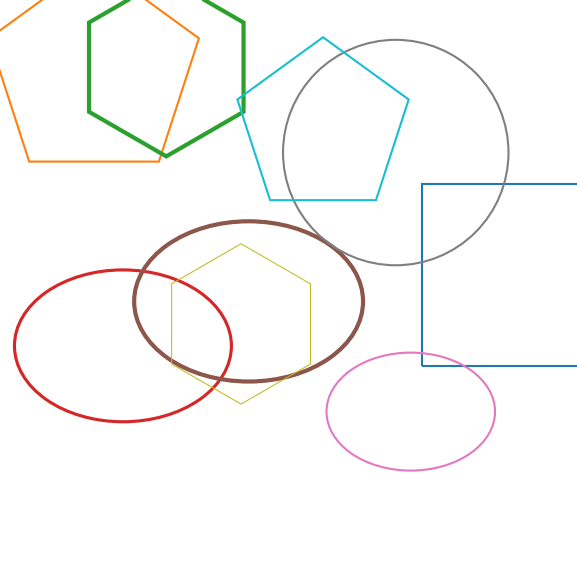[{"shape": "square", "thickness": 1, "radius": 0.79, "center": [0.887, 0.523]}, {"shape": "pentagon", "thickness": 1, "radius": 0.95, "center": [0.163, 0.874]}, {"shape": "hexagon", "thickness": 2, "radius": 0.77, "center": [0.288, 0.883]}, {"shape": "oval", "thickness": 1.5, "radius": 0.94, "center": [0.213, 0.4]}, {"shape": "oval", "thickness": 2, "radius": 0.99, "center": [0.43, 0.477]}, {"shape": "oval", "thickness": 1, "radius": 0.73, "center": [0.711, 0.286]}, {"shape": "circle", "thickness": 1, "radius": 0.98, "center": [0.685, 0.735]}, {"shape": "hexagon", "thickness": 0.5, "radius": 0.69, "center": [0.417, 0.438]}, {"shape": "pentagon", "thickness": 1, "radius": 0.78, "center": [0.559, 0.779]}]